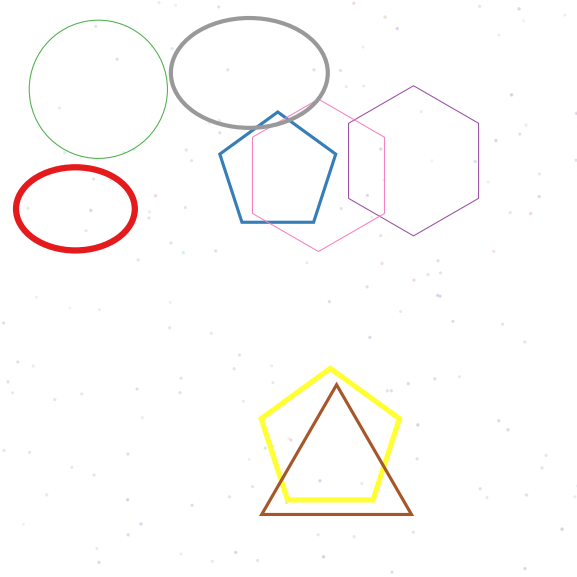[{"shape": "oval", "thickness": 3, "radius": 0.51, "center": [0.131, 0.637]}, {"shape": "pentagon", "thickness": 1.5, "radius": 0.53, "center": [0.481, 0.7]}, {"shape": "circle", "thickness": 0.5, "radius": 0.6, "center": [0.17, 0.845]}, {"shape": "hexagon", "thickness": 0.5, "radius": 0.65, "center": [0.716, 0.721]}, {"shape": "pentagon", "thickness": 2.5, "radius": 0.63, "center": [0.572, 0.235]}, {"shape": "triangle", "thickness": 1.5, "radius": 0.75, "center": [0.583, 0.183]}, {"shape": "hexagon", "thickness": 0.5, "radius": 0.66, "center": [0.551, 0.696]}, {"shape": "oval", "thickness": 2, "radius": 0.68, "center": [0.432, 0.873]}]